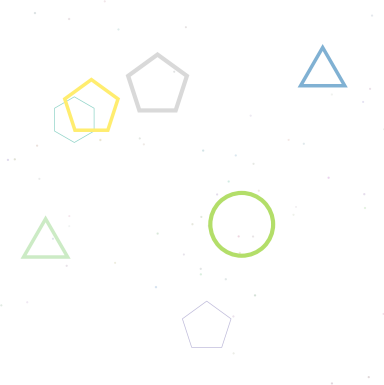[{"shape": "hexagon", "thickness": 0.5, "radius": 0.3, "center": [0.193, 0.689]}, {"shape": "pentagon", "thickness": 0.5, "radius": 0.33, "center": [0.537, 0.151]}, {"shape": "triangle", "thickness": 2.5, "radius": 0.33, "center": [0.838, 0.81]}, {"shape": "circle", "thickness": 3, "radius": 0.41, "center": [0.628, 0.417]}, {"shape": "pentagon", "thickness": 3, "radius": 0.4, "center": [0.409, 0.778]}, {"shape": "triangle", "thickness": 2.5, "radius": 0.33, "center": [0.118, 0.365]}, {"shape": "pentagon", "thickness": 2.5, "radius": 0.36, "center": [0.237, 0.721]}]